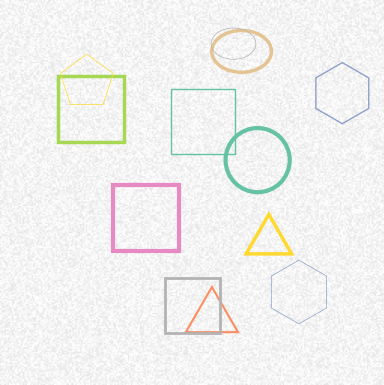[{"shape": "circle", "thickness": 3, "radius": 0.42, "center": [0.669, 0.584]}, {"shape": "square", "thickness": 1, "radius": 0.42, "center": [0.527, 0.684]}, {"shape": "triangle", "thickness": 1.5, "radius": 0.39, "center": [0.55, 0.176]}, {"shape": "hexagon", "thickness": 1, "radius": 0.4, "center": [0.889, 0.758]}, {"shape": "hexagon", "thickness": 0.5, "radius": 0.41, "center": [0.776, 0.242]}, {"shape": "square", "thickness": 3, "radius": 0.43, "center": [0.378, 0.435]}, {"shape": "square", "thickness": 2.5, "radius": 0.43, "center": [0.235, 0.718]}, {"shape": "triangle", "thickness": 2.5, "radius": 0.34, "center": [0.698, 0.375]}, {"shape": "pentagon", "thickness": 0.5, "radius": 0.36, "center": [0.225, 0.787]}, {"shape": "oval", "thickness": 2.5, "radius": 0.39, "center": [0.628, 0.867]}, {"shape": "oval", "thickness": 0.5, "radius": 0.29, "center": [0.606, 0.887]}, {"shape": "square", "thickness": 2, "radius": 0.36, "center": [0.5, 0.206]}]